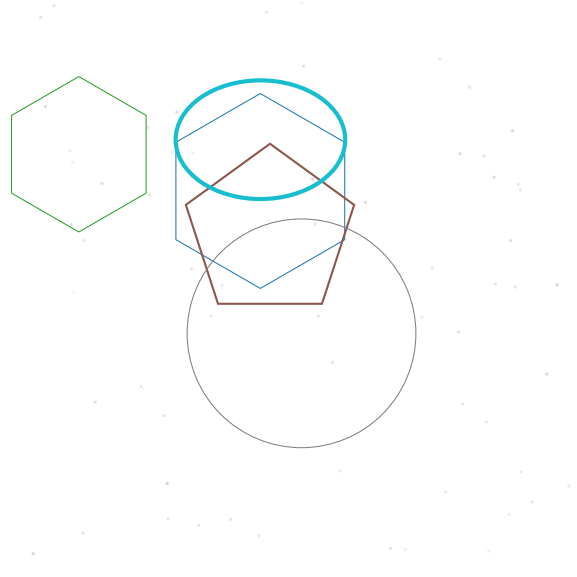[{"shape": "hexagon", "thickness": 0.5, "radius": 0.84, "center": [0.451, 0.668]}, {"shape": "hexagon", "thickness": 0.5, "radius": 0.67, "center": [0.136, 0.732]}, {"shape": "pentagon", "thickness": 1, "radius": 0.77, "center": [0.468, 0.597]}, {"shape": "circle", "thickness": 0.5, "radius": 0.99, "center": [0.522, 0.422]}, {"shape": "oval", "thickness": 2, "radius": 0.73, "center": [0.451, 0.757]}]